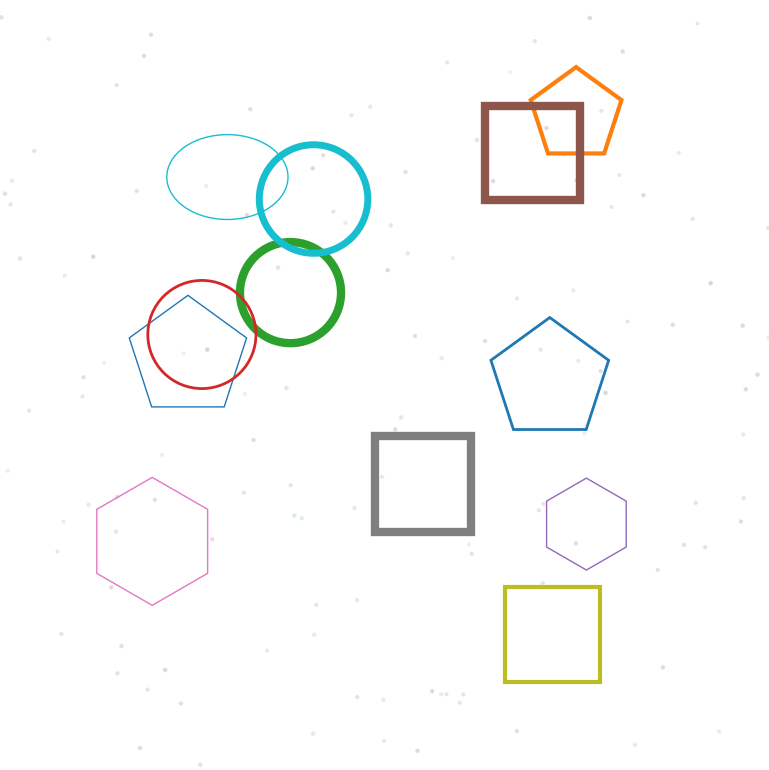[{"shape": "pentagon", "thickness": 1, "radius": 0.4, "center": [0.714, 0.507]}, {"shape": "pentagon", "thickness": 0.5, "radius": 0.4, "center": [0.244, 0.536]}, {"shape": "pentagon", "thickness": 1.5, "radius": 0.31, "center": [0.748, 0.851]}, {"shape": "circle", "thickness": 3, "radius": 0.33, "center": [0.377, 0.62]}, {"shape": "circle", "thickness": 1, "radius": 0.35, "center": [0.262, 0.566]}, {"shape": "hexagon", "thickness": 0.5, "radius": 0.3, "center": [0.762, 0.319]}, {"shape": "square", "thickness": 3, "radius": 0.31, "center": [0.692, 0.801]}, {"shape": "hexagon", "thickness": 0.5, "radius": 0.42, "center": [0.198, 0.297]}, {"shape": "square", "thickness": 3, "radius": 0.31, "center": [0.549, 0.372]}, {"shape": "square", "thickness": 1.5, "radius": 0.31, "center": [0.717, 0.176]}, {"shape": "oval", "thickness": 0.5, "radius": 0.39, "center": [0.295, 0.77]}, {"shape": "circle", "thickness": 2.5, "radius": 0.35, "center": [0.407, 0.742]}]